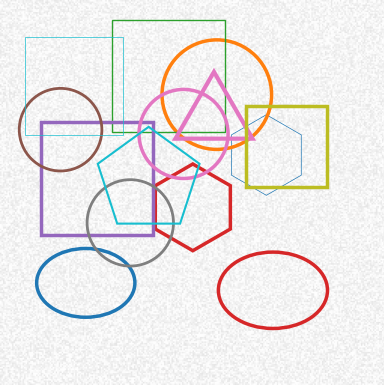[{"shape": "hexagon", "thickness": 0.5, "radius": 0.52, "center": [0.692, 0.597]}, {"shape": "oval", "thickness": 2.5, "radius": 0.64, "center": [0.223, 0.265]}, {"shape": "circle", "thickness": 2.5, "radius": 0.71, "center": [0.563, 0.754]}, {"shape": "square", "thickness": 1, "radius": 0.73, "center": [0.437, 0.802]}, {"shape": "hexagon", "thickness": 2.5, "radius": 0.56, "center": [0.501, 0.461]}, {"shape": "oval", "thickness": 2.5, "radius": 0.71, "center": [0.709, 0.246]}, {"shape": "square", "thickness": 2.5, "radius": 0.73, "center": [0.253, 0.536]}, {"shape": "circle", "thickness": 2, "radius": 0.54, "center": [0.157, 0.663]}, {"shape": "circle", "thickness": 2.5, "radius": 0.58, "center": [0.477, 0.652]}, {"shape": "triangle", "thickness": 3, "radius": 0.58, "center": [0.556, 0.698]}, {"shape": "circle", "thickness": 2, "radius": 0.56, "center": [0.338, 0.421]}, {"shape": "square", "thickness": 2.5, "radius": 0.53, "center": [0.745, 0.619]}, {"shape": "pentagon", "thickness": 1.5, "radius": 0.69, "center": [0.386, 0.532]}, {"shape": "square", "thickness": 0.5, "radius": 0.64, "center": [0.192, 0.777]}]